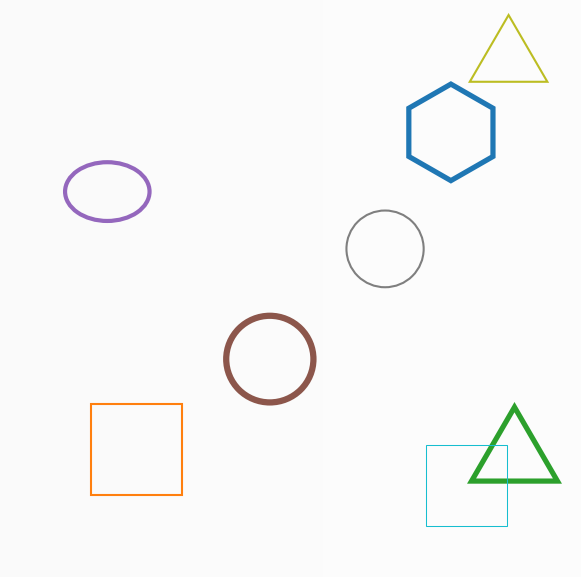[{"shape": "hexagon", "thickness": 2.5, "radius": 0.42, "center": [0.776, 0.77]}, {"shape": "square", "thickness": 1, "radius": 0.39, "center": [0.235, 0.221]}, {"shape": "triangle", "thickness": 2.5, "radius": 0.43, "center": [0.885, 0.209]}, {"shape": "oval", "thickness": 2, "radius": 0.36, "center": [0.185, 0.667]}, {"shape": "circle", "thickness": 3, "radius": 0.38, "center": [0.464, 0.377]}, {"shape": "circle", "thickness": 1, "radius": 0.33, "center": [0.662, 0.568]}, {"shape": "triangle", "thickness": 1, "radius": 0.39, "center": [0.875, 0.896]}, {"shape": "square", "thickness": 0.5, "radius": 0.35, "center": [0.802, 0.159]}]